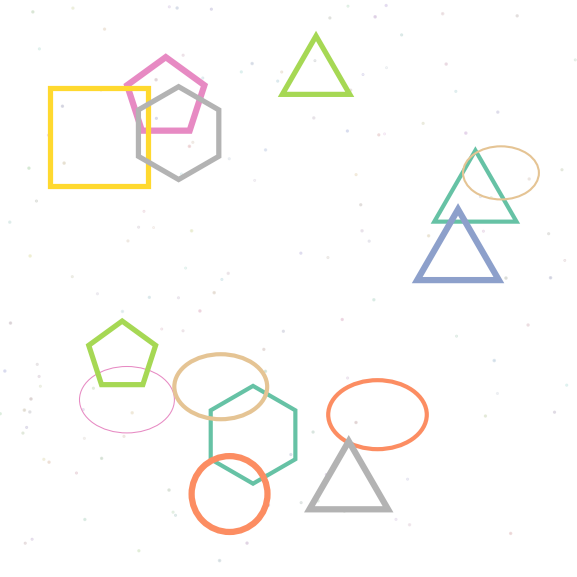[{"shape": "triangle", "thickness": 2, "radius": 0.41, "center": [0.823, 0.656]}, {"shape": "hexagon", "thickness": 2, "radius": 0.42, "center": [0.438, 0.246]}, {"shape": "circle", "thickness": 3, "radius": 0.33, "center": [0.398, 0.144]}, {"shape": "oval", "thickness": 2, "radius": 0.43, "center": [0.654, 0.281]}, {"shape": "triangle", "thickness": 3, "radius": 0.41, "center": [0.793, 0.555]}, {"shape": "oval", "thickness": 0.5, "radius": 0.41, "center": [0.22, 0.307]}, {"shape": "pentagon", "thickness": 3, "radius": 0.35, "center": [0.287, 0.83]}, {"shape": "triangle", "thickness": 2.5, "radius": 0.34, "center": [0.547, 0.869]}, {"shape": "pentagon", "thickness": 2.5, "radius": 0.3, "center": [0.212, 0.382]}, {"shape": "square", "thickness": 2.5, "radius": 0.42, "center": [0.171, 0.761]}, {"shape": "oval", "thickness": 1, "radius": 0.33, "center": [0.867, 0.7]}, {"shape": "oval", "thickness": 2, "radius": 0.4, "center": [0.382, 0.329]}, {"shape": "hexagon", "thickness": 2.5, "radius": 0.4, "center": [0.309, 0.769]}, {"shape": "triangle", "thickness": 3, "radius": 0.39, "center": [0.604, 0.157]}]